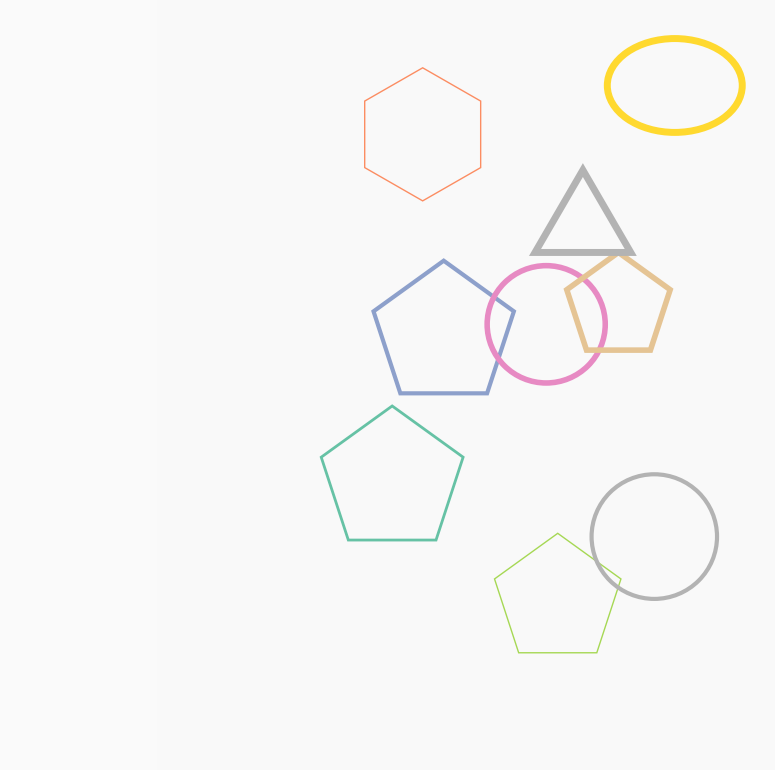[{"shape": "pentagon", "thickness": 1, "radius": 0.48, "center": [0.506, 0.377]}, {"shape": "hexagon", "thickness": 0.5, "radius": 0.43, "center": [0.545, 0.826]}, {"shape": "pentagon", "thickness": 1.5, "radius": 0.48, "center": [0.573, 0.566]}, {"shape": "circle", "thickness": 2, "radius": 0.38, "center": [0.705, 0.579]}, {"shape": "pentagon", "thickness": 0.5, "radius": 0.43, "center": [0.72, 0.222]}, {"shape": "oval", "thickness": 2.5, "radius": 0.44, "center": [0.871, 0.889]}, {"shape": "pentagon", "thickness": 2, "radius": 0.35, "center": [0.798, 0.602]}, {"shape": "triangle", "thickness": 2.5, "radius": 0.36, "center": [0.752, 0.708]}, {"shape": "circle", "thickness": 1.5, "radius": 0.4, "center": [0.844, 0.303]}]